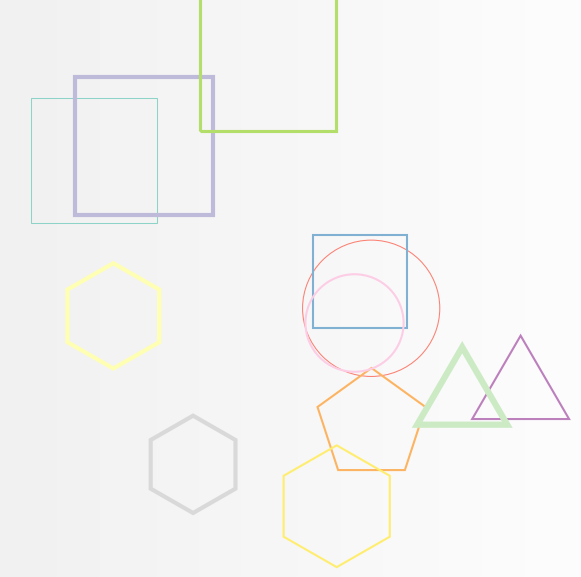[{"shape": "square", "thickness": 0.5, "radius": 0.54, "center": [0.161, 0.722]}, {"shape": "hexagon", "thickness": 2, "radius": 0.46, "center": [0.195, 0.452]}, {"shape": "square", "thickness": 2, "radius": 0.59, "center": [0.247, 0.746]}, {"shape": "circle", "thickness": 0.5, "radius": 0.59, "center": [0.639, 0.465]}, {"shape": "square", "thickness": 1, "radius": 0.41, "center": [0.62, 0.511]}, {"shape": "pentagon", "thickness": 1, "radius": 0.49, "center": [0.639, 0.264]}, {"shape": "square", "thickness": 1.5, "radius": 0.58, "center": [0.461, 0.889]}, {"shape": "circle", "thickness": 1, "radius": 0.42, "center": [0.61, 0.44]}, {"shape": "hexagon", "thickness": 2, "radius": 0.42, "center": [0.332, 0.195]}, {"shape": "triangle", "thickness": 1, "radius": 0.48, "center": [0.896, 0.322]}, {"shape": "triangle", "thickness": 3, "radius": 0.45, "center": [0.795, 0.308]}, {"shape": "hexagon", "thickness": 1, "radius": 0.53, "center": [0.579, 0.123]}]